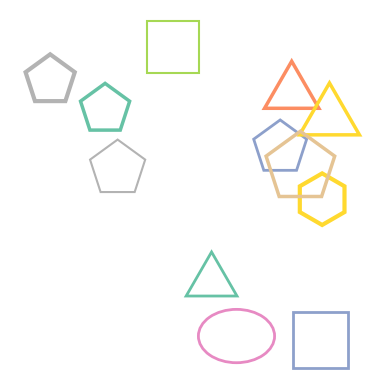[{"shape": "pentagon", "thickness": 2.5, "radius": 0.34, "center": [0.273, 0.716]}, {"shape": "triangle", "thickness": 2, "radius": 0.38, "center": [0.55, 0.269]}, {"shape": "triangle", "thickness": 2.5, "radius": 0.41, "center": [0.758, 0.759]}, {"shape": "square", "thickness": 2, "radius": 0.36, "center": [0.833, 0.117]}, {"shape": "pentagon", "thickness": 2, "radius": 0.36, "center": [0.728, 0.616]}, {"shape": "oval", "thickness": 2, "radius": 0.49, "center": [0.614, 0.127]}, {"shape": "square", "thickness": 1.5, "radius": 0.34, "center": [0.448, 0.879]}, {"shape": "triangle", "thickness": 2.5, "radius": 0.45, "center": [0.856, 0.695]}, {"shape": "hexagon", "thickness": 3, "radius": 0.34, "center": [0.837, 0.483]}, {"shape": "pentagon", "thickness": 2.5, "radius": 0.47, "center": [0.78, 0.565]}, {"shape": "pentagon", "thickness": 3, "radius": 0.34, "center": [0.13, 0.792]}, {"shape": "pentagon", "thickness": 1.5, "radius": 0.38, "center": [0.306, 0.562]}]